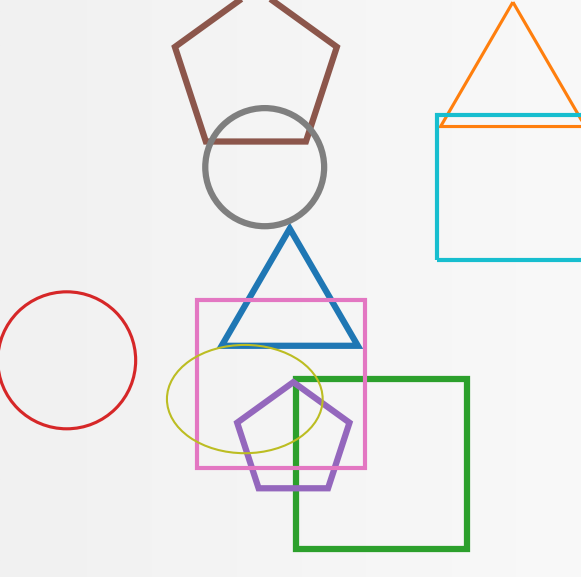[{"shape": "triangle", "thickness": 3, "radius": 0.68, "center": [0.498, 0.468]}, {"shape": "triangle", "thickness": 1.5, "radius": 0.72, "center": [0.882, 0.852]}, {"shape": "square", "thickness": 3, "radius": 0.74, "center": [0.657, 0.196]}, {"shape": "circle", "thickness": 1.5, "radius": 0.59, "center": [0.115, 0.375]}, {"shape": "pentagon", "thickness": 3, "radius": 0.51, "center": [0.505, 0.236]}, {"shape": "pentagon", "thickness": 3, "radius": 0.73, "center": [0.44, 0.873]}, {"shape": "square", "thickness": 2, "radius": 0.72, "center": [0.483, 0.334]}, {"shape": "circle", "thickness": 3, "radius": 0.51, "center": [0.455, 0.71]}, {"shape": "oval", "thickness": 1, "radius": 0.67, "center": [0.421, 0.308]}, {"shape": "square", "thickness": 2, "radius": 0.63, "center": [0.877, 0.674]}]